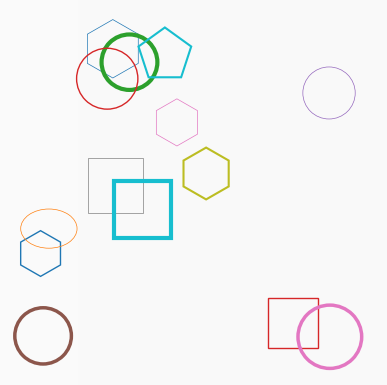[{"shape": "hexagon", "thickness": 1, "radius": 0.3, "center": [0.105, 0.341]}, {"shape": "hexagon", "thickness": 0.5, "radius": 0.38, "center": [0.291, 0.873]}, {"shape": "oval", "thickness": 0.5, "radius": 0.36, "center": [0.126, 0.406]}, {"shape": "circle", "thickness": 3, "radius": 0.36, "center": [0.334, 0.838]}, {"shape": "circle", "thickness": 1, "radius": 0.4, "center": [0.277, 0.796]}, {"shape": "square", "thickness": 1, "radius": 0.32, "center": [0.756, 0.16]}, {"shape": "circle", "thickness": 0.5, "radius": 0.34, "center": [0.849, 0.759]}, {"shape": "circle", "thickness": 2.5, "radius": 0.37, "center": [0.111, 0.128]}, {"shape": "hexagon", "thickness": 0.5, "radius": 0.31, "center": [0.457, 0.682]}, {"shape": "circle", "thickness": 2.5, "radius": 0.41, "center": [0.851, 0.125]}, {"shape": "square", "thickness": 0.5, "radius": 0.36, "center": [0.298, 0.518]}, {"shape": "hexagon", "thickness": 1.5, "radius": 0.34, "center": [0.532, 0.549]}, {"shape": "square", "thickness": 3, "radius": 0.37, "center": [0.367, 0.457]}, {"shape": "pentagon", "thickness": 1.5, "radius": 0.36, "center": [0.425, 0.857]}]